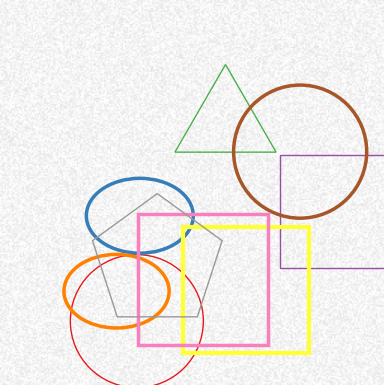[{"shape": "circle", "thickness": 1, "radius": 0.86, "center": [0.355, 0.166]}, {"shape": "oval", "thickness": 2.5, "radius": 0.69, "center": [0.363, 0.44]}, {"shape": "triangle", "thickness": 1, "radius": 0.76, "center": [0.586, 0.681]}, {"shape": "square", "thickness": 1, "radius": 0.74, "center": [0.874, 0.451]}, {"shape": "oval", "thickness": 2.5, "radius": 0.68, "center": [0.303, 0.244]}, {"shape": "square", "thickness": 3, "radius": 0.82, "center": [0.64, 0.246]}, {"shape": "circle", "thickness": 2.5, "radius": 0.86, "center": [0.78, 0.606]}, {"shape": "square", "thickness": 2.5, "radius": 0.85, "center": [0.528, 0.274]}, {"shape": "pentagon", "thickness": 1, "radius": 0.88, "center": [0.409, 0.32]}]